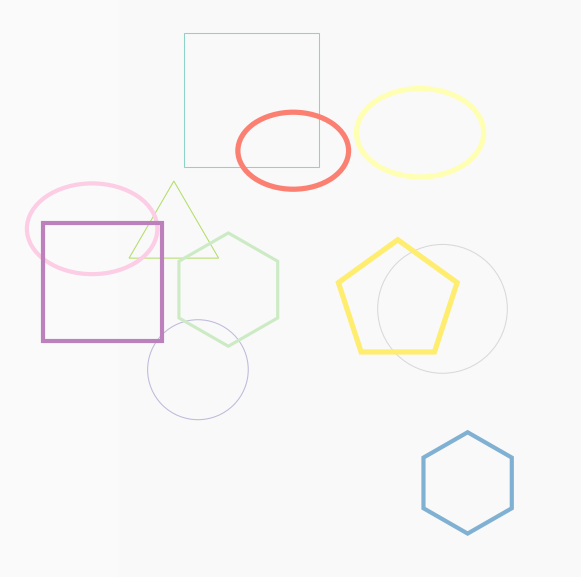[{"shape": "square", "thickness": 0.5, "radius": 0.58, "center": [0.433, 0.826]}, {"shape": "oval", "thickness": 2.5, "radius": 0.55, "center": [0.723, 0.769]}, {"shape": "circle", "thickness": 0.5, "radius": 0.43, "center": [0.341, 0.359]}, {"shape": "oval", "thickness": 2.5, "radius": 0.48, "center": [0.504, 0.738]}, {"shape": "hexagon", "thickness": 2, "radius": 0.44, "center": [0.805, 0.163]}, {"shape": "triangle", "thickness": 0.5, "radius": 0.44, "center": [0.299, 0.597]}, {"shape": "oval", "thickness": 2, "radius": 0.56, "center": [0.158, 0.603]}, {"shape": "circle", "thickness": 0.5, "radius": 0.56, "center": [0.761, 0.464]}, {"shape": "square", "thickness": 2, "radius": 0.51, "center": [0.176, 0.511]}, {"shape": "hexagon", "thickness": 1.5, "radius": 0.49, "center": [0.393, 0.498]}, {"shape": "pentagon", "thickness": 2.5, "radius": 0.54, "center": [0.684, 0.477]}]